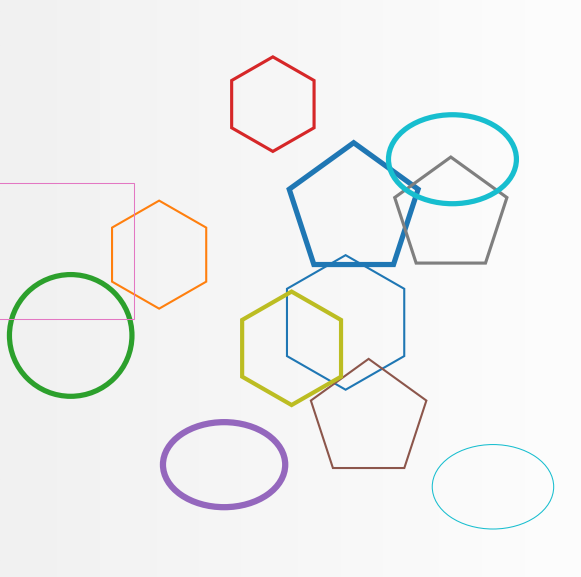[{"shape": "pentagon", "thickness": 2.5, "radius": 0.58, "center": [0.608, 0.635]}, {"shape": "hexagon", "thickness": 1, "radius": 0.58, "center": [0.595, 0.441]}, {"shape": "hexagon", "thickness": 1, "radius": 0.47, "center": [0.274, 0.558]}, {"shape": "circle", "thickness": 2.5, "radius": 0.53, "center": [0.122, 0.418]}, {"shape": "hexagon", "thickness": 1.5, "radius": 0.41, "center": [0.469, 0.819]}, {"shape": "oval", "thickness": 3, "radius": 0.53, "center": [0.386, 0.195]}, {"shape": "pentagon", "thickness": 1, "radius": 0.52, "center": [0.634, 0.273]}, {"shape": "square", "thickness": 0.5, "radius": 0.59, "center": [0.113, 0.565]}, {"shape": "pentagon", "thickness": 1.5, "radius": 0.51, "center": [0.776, 0.626]}, {"shape": "hexagon", "thickness": 2, "radius": 0.49, "center": [0.502, 0.396]}, {"shape": "oval", "thickness": 2.5, "radius": 0.55, "center": [0.778, 0.723]}, {"shape": "oval", "thickness": 0.5, "radius": 0.52, "center": [0.848, 0.156]}]